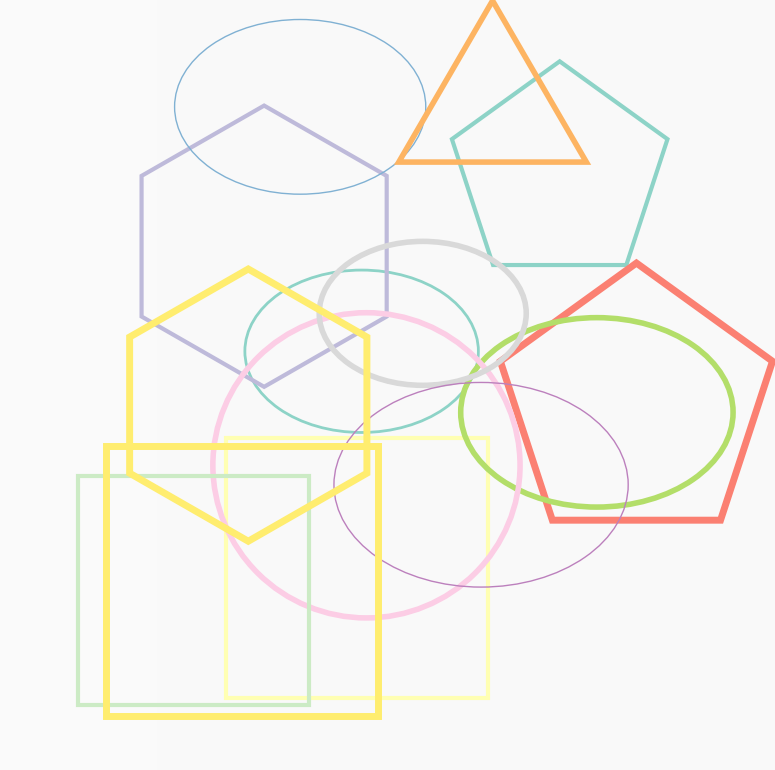[{"shape": "oval", "thickness": 1, "radius": 0.75, "center": [0.467, 0.544]}, {"shape": "pentagon", "thickness": 1.5, "radius": 0.73, "center": [0.722, 0.774]}, {"shape": "square", "thickness": 1.5, "radius": 0.84, "center": [0.461, 0.263]}, {"shape": "hexagon", "thickness": 1.5, "radius": 0.91, "center": [0.341, 0.68]}, {"shape": "pentagon", "thickness": 2.5, "radius": 0.92, "center": [0.821, 0.474]}, {"shape": "oval", "thickness": 0.5, "radius": 0.81, "center": [0.387, 0.861]}, {"shape": "triangle", "thickness": 2, "radius": 0.7, "center": [0.636, 0.859]}, {"shape": "oval", "thickness": 2, "radius": 0.88, "center": [0.77, 0.464]}, {"shape": "circle", "thickness": 2, "radius": 0.99, "center": [0.473, 0.396]}, {"shape": "oval", "thickness": 2, "radius": 0.67, "center": [0.545, 0.593]}, {"shape": "oval", "thickness": 0.5, "radius": 0.95, "center": [0.621, 0.37]}, {"shape": "square", "thickness": 1.5, "radius": 0.75, "center": [0.25, 0.233]}, {"shape": "square", "thickness": 2.5, "radius": 0.87, "center": [0.312, 0.246]}, {"shape": "hexagon", "thickness": 2.5, "radius": 0.88, "center": [0.32, 0.474]}]